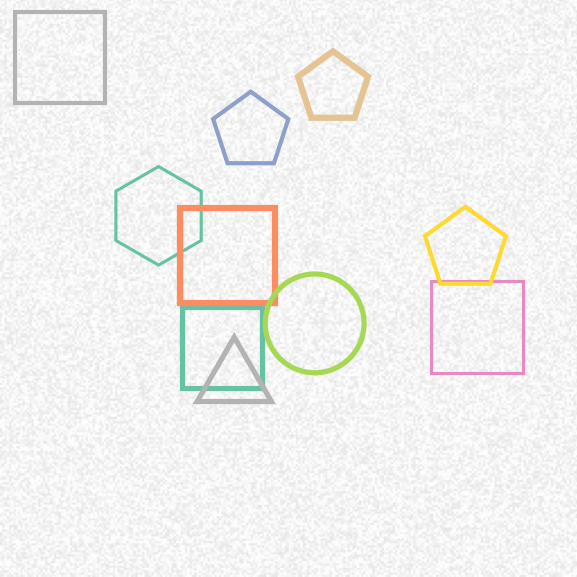[{"shape": "square", "thickness": 2.5, "radius": 0.35, "center": [0.384, 0.398]}, {"shape": "hexagon", "thickness": 1.5, "radius": 0.43, "center": [0.275, 0.625]}, {"shape": "square", "thickness": 3, "radius": 0.41, "center": [0.394, 0.557]}, {"shape": "pentagon", "thickness": 2, "radius": 0.34, "center": [0.434, 0.772]}, {"shape": "square", "thickness": 1.5, "radius": 0.4, "center": [0.826, 0.433]}, {"shape": "circle", "thickness": 2.5, "radius": 0.43, "center": [0.545, 0.439]}, {"shape": "pentagon", "thickness": 2, "radius": 0.37, "center": [0.806, 0.567]}, {"shape": "pentagon", "thickness": 3, "radius": 0.32, "center": [0.577, 0.847]}, {"shape": "triangle", "thickness": 2.5, "radius": 0.37, "center": [0.406, 0.341]}, {"shape": "square", "thickness": 2, "radius": 0.39, "center": [0.104, 0.899]}]